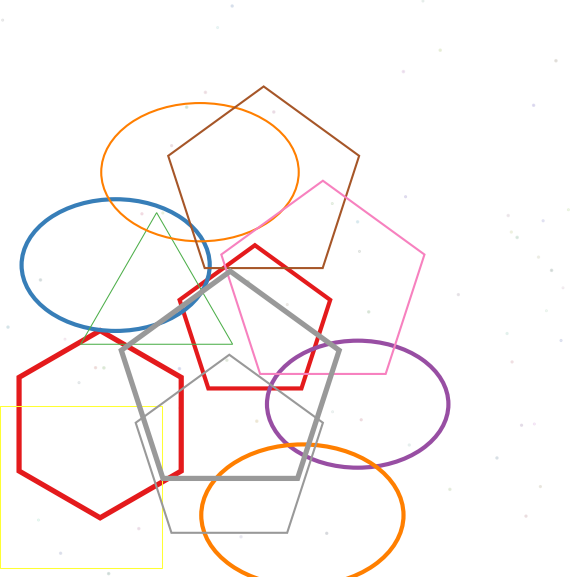[{"shape": "hexagon", "thickness": 2.5, "radius": 0.81, "center": [0.173, 0.265]}, {"shape": "pentagon", "thickness": 2, "radius": 0.69, "center": [0.441, 0.437]}, {"shape": "oval", "thickness": 2, "radius": 0.81, "center": [0.2, 0.54]}, {"shape": "triangle", "thickness": 0.5, "radius": 0.76, "center": [0.271, 0.479]}, {"shape": "oval", "thickness": 2, "radius": 0.79, "center": [0.619, 0.299]}, {"shape": "oval", "thickness": 1, "radius": 0.85, "center": [0.346, 0.701]}, {"shape": "oval", "thickness": 2, "radius": 0.88, "center": [0.524, 0.107]}, {"shape": "square", "thickness": 0.5, "radius": 0.7, "center": [0.14, 0.156]}, {"shape": "pentagon", "thickness": 1, "radius": 0.87, "center": [0.457, 0.676]}, {"shape": "pentagon", "thickness": 1, "radius": 0.92, "center": [0.559, 0.501]}, {"shape": "pentagon", "thickness": 2.5, "radius": 0.99, "center": [0.399, 0.331]}, {"shape": "pentagon", "thickness": 1, "radius": 0.85, "center": [0.397, 0.214]}]